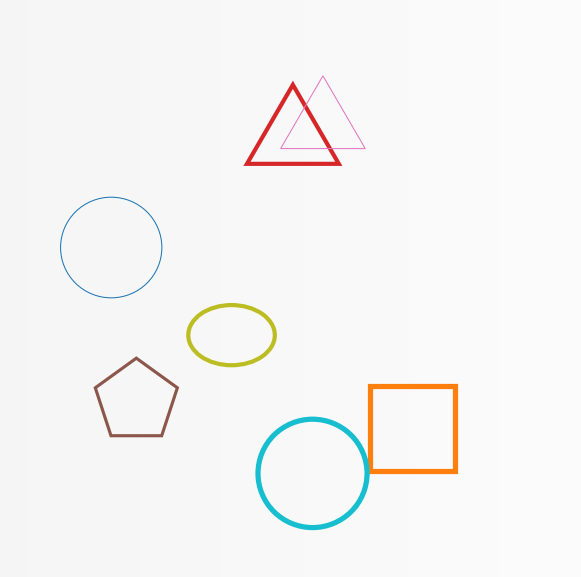[{"shape": "circle", "thickness": 0.5, "radius": 0.44, "center": [0.191, 0.571]}, {"shape": "square", "thickness": 2.5, "radius": 0.37, "center": [0.709, 0.257]}, {"shape": "triangle", "thickness": 2, "radius": 0.46, "center": [0.504, 0.761]}, {"shape": "pentagon", "thickness": 1.5, "radius": 0.37, "center": [0.235, 0.305]}, {"shape": "triangle", "thickness": 0.5, "radius": 0.42, "center": [0.556, 0.784]}, {"shape": "oval", "thickness": 2, "radius": 0.37, "center": [0.398, 0.419]}, {"shape": "circle", "thickness": 2.5, "radius": 0.47, "center": [0.538, 0.179]}]